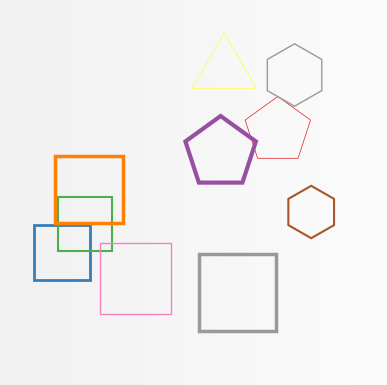[{"shape": "pentagon", "thickness": 0.5, "radius": 0.44, "center": [0.717, 0.661]}, {"shape": "square", "thickness": 2, "radius": 0.36, "center": [0.159, 0.344]}, {"shape": "square", "thickness": 1.5, "radius": 0.35, "center": [0.218, 0.418]}, {"shape": "pentagon", "thickness": 3, "radius": 0.48, "center": [0.569, 0.603]}, {"shape": "square", "thickness": 2.5, "radius": 0.44, "center": [0.23, 0.509]}, {"shape": "triangle", "thickness": 0.5, "radius": 0.48, "center": [0.579, 0.819]}, {"shape": "hexagon", "thickness": 1.5, "radius": 0.34, "center": [0.803, 0.449]}, {"shape": "square", "thickness": 1, "radius": 0.46, "center": [0.35, 0.276]}, {"shape": "hexagon", "thickness": 1, "radius": 0.41, "center": [0.76, 0.805]}, {"shape": "square", "thickness": 2.5, "radius": 0.5, "center": [0.613, 0.24]}]